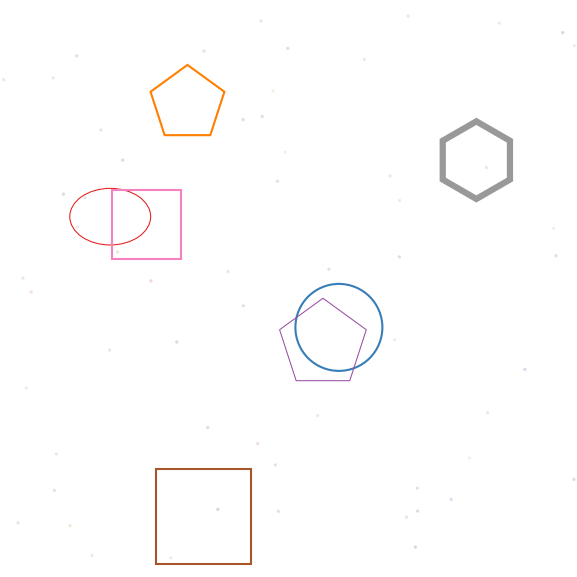[{"shape": "oval", "thickness": 0.5, "radius": 0.35, "center": [0.191, 0.624]}, {"shape": "circle", "thickness": 1, "radius": 0.38, "center": [0.587, 0.432]}, {"shape": "pentagon", "thickness": 0.5, "radius": 0.39, "center": [0.559, 0.404]}, {"shape": "pentagon", "thickness": 1, "radius": 0.34, "center": [0.325, 0.819]}, {"shape": "square", "thickness": 1, "radius": 0.41, "center": [0.353, 0.105]}, {"shape": "square", "thickness": 1, "radius": 0.3, "center": [0.254, 0.611]}, {"shape": "hexagon", "thickness": 3, "radius": 0.34, "center": [0.825, 0.722]}]